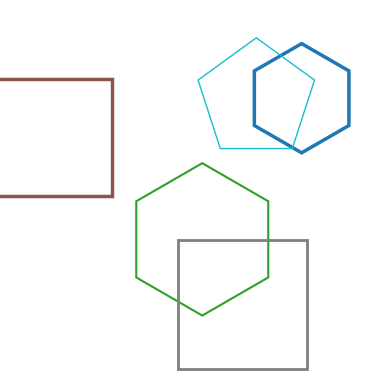[{"shape": "hexagon", "thickness": 2.5, "radius": 0.71, "center": [0.783, 0.745]}, {"shape": "hexagon", "thickness": 1.5, "radius": 0.99, "center": [0.525, 0.378]}, {"shape": "square", "thickness": 2.5, "radius": 0.76, "center": [0.14, 0.642]}, {"shape": "square", "thickness": 2, "radius": 0.84, "center": [0.63, 0.21]}, {"shape": "pentagon", "thickness": 1, "radius": 0.8, "center": [0.666, 0.743]}]